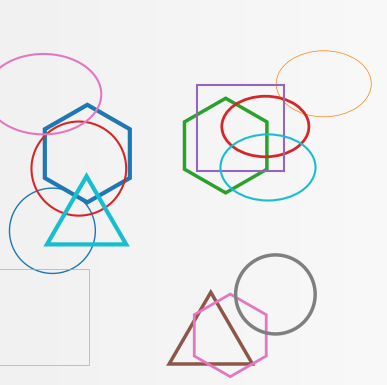[{"shape": "circle", "thickness": 1, "radius": 0.55, "center": [0.135, 0.401]}, {"shape": "hexagon", "thickness": 3, "radius": 0.63, "center": [0.225, 0.601]}, {"shape": "oval", "thickness": 0.5, "radius": 0.61, "center": [0.836, 0.782]}, {"shape": "hexagon", "thickness": 2.5, "radius": 0.61, "center": [0.582, 0.622]}, {"shape": "circle", "thickness": 1.5, "radius": 0.61, "center": [0.203, 0.562]}, {"shape": "oval", "thickness": 2, "radius": 0.56, "center": [0.685, 0.671]}, {"shape": "square", "thickness": 1.5, "radius": 0.56, "center": [0.62, 0.667]}, {"shape": "triangle", "thickness": 2.5, "radius": 0.62, "center": [0.544, 0.117]}, {"shape": "hexagon", "thickness": 2, "radius": 0.54, "center": [0.594, 0.129]}, {"shape": "oval", "thickness": 1.5, "radius": 0.75, "center": [0.112, 0.755]}, {"shape": "circle", "thickness": 2.5, "radius": 0.51, "center": [0.711, 0.235]}, {"shape": "square", "thickness": 0.5, "radius": 0.62, "center": [0.105, 0.177]}, {"shape": "oval", "thickness": 1.5, "radius": 0.61, "center": [0.692, 0.565]}, {"shape": "triangle", "thickness": 3, "radius": 0.59, "center": [0.223, 0.424]}]